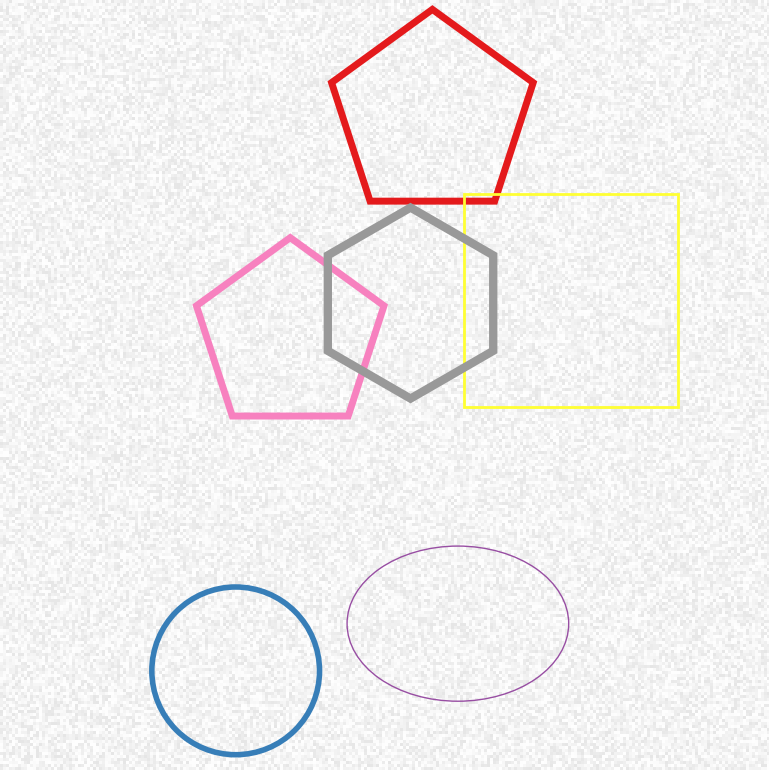[{"shape": "pentagon", "thickness": 2.5, "radius": 0.69, "center": [0.562, 0.85]}, {"shape": "circle", "thickness": 2, "radius": 0.54, "center": [0.306, 0.129]}, {"shape": "oval", "thickness": 0.5, "radius": 0.72, "center": [0.595, 0.19]}, {"shape": "square", "thickness": 1, "radius": 0.69, "center": [0.742, 0.61]}, {"shape": "pentagon", "thickness": 2.5, "radius": 0.64, "center": [0.377, 0.563]}, {"shape": "hexagon", "thickness": 3, "radius": 0.62, "center": [0.533, 0.606]}]